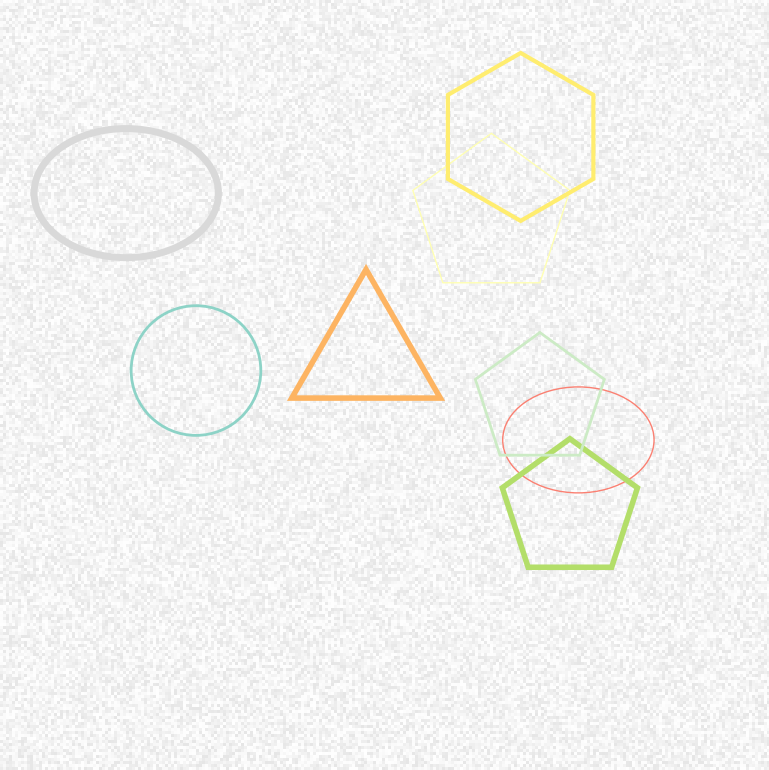[{"shape": "circle", "thickness": 1, "radius": 0.42, "center": [0.255, 0.519]}, {"shape": "pentagon", "thickness": 0.5, "radius": 0.54, "center": [0.638, 0.72]}, {"shape": "oval", "thickness": 0.5, "radius": 0.49, "center": [0.751, 0.429]}, {"shape": "triangle", "thickness": 2, "radius": 0.56, "center": [0.475, 0.539]}, {"shape": "pentagon", "thickness": 2, "radius": 0.46, "center": [0.74, 0.338]}, {"shape": "oval", "thickness": 2.5, "radius": 0.6, "center": [0.164, 0.749]}, {"shape": "pentagon", "thickness": 1, "radius": 0.44, "center": [0.701, 0.48]}, {"shape": "hexagon", "thickness": 1.5, "radius": 0.55, "center": [0.676, 0.822]}]